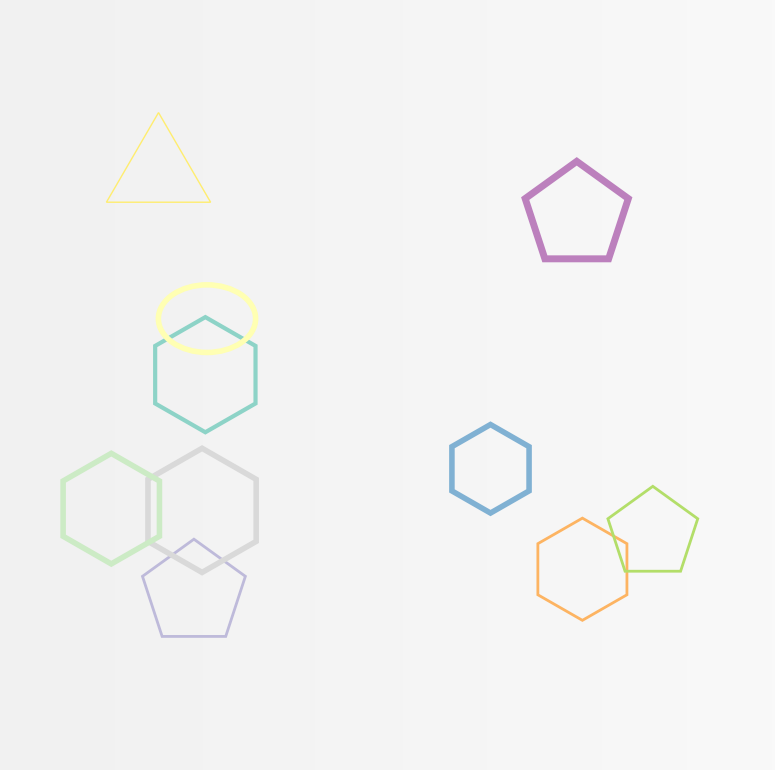[{"shape": "hexagon", "thickness": 1.5, "radius": 0.37, "center": [0.265, 0.513]}, {"shape": "oval", "thickness": 2, "radius": 0.31, "center": [0.267, 0.586]}, {"shape": "pentagon", "thickness": 1, "radius": 0.35, "center": [0.25, 0.23]}, {"shape": "hexagon", "thickness": 2, "radius": 0.29, "center": [0.633, 0.391]}, {"shape": "hexagon", "thickness": 1, "radius": 0.33, "center": [0.751, 0.261]}, {"shape": "pentagon", "thickness": 1, "radius": 0.3, "center": [0.842, 0.307]}, {"shape": "hexagon", "thickness": 2, "radius": 0.4, "center": [0.261, 0.337]}, {"shape": "pentagon", "thickness": 2.5, "radius": 0.35, "center": [0.744, 0.72]}, {"shape": "hexagon", "thickness": 2, "radius": 0.36, "center": [0.144, 0.339]}, {"shape": "triangle", "thickness": 0.5, "radius": 0.39, "center": [0.205, 0.776]}]